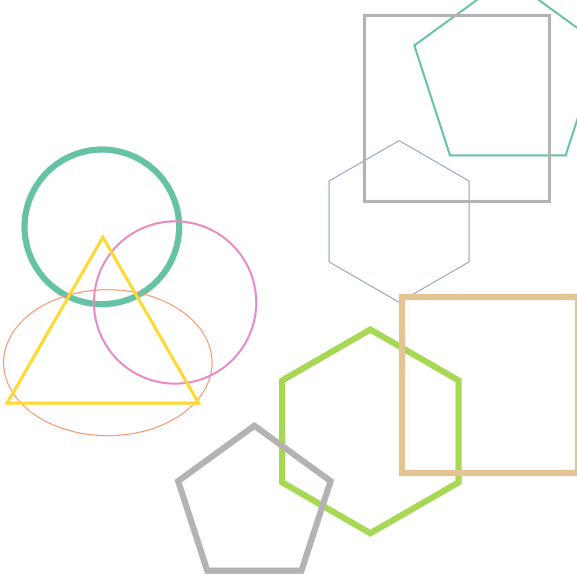[{"shape": "circle", "thickness": 3, "radius": 0.67, "center": [0.176, 0.606]}, {"shape": "pentagon", "thickness": 1, "radius": 0.85, "center": [0.879, 0.868]}, {"shape": "oval", "thickness": 0.5, "radius": 0.9, "center": [0.187, 0.371]}, {"shape": "hexagon", "thickness": 0.5, "radius": 0.7, "center": [0.691, 0.616]}, {"shape": "circle", "thickness": 1, "radius": 0.7, "center": [0.303, 0.475]}, {"shape": "hexagon", "thickness": 3, "radius": 0.88, "center": [0.641, 0.252]}, {"shape": "triangle", "thickness": 1.5, "radius": 0.96, "center": [0.178, 0.397]}, {"shape": "square", "thickness": 3, "radius": 0.76, "center": [0.848, 0.332]}, {"shape": "square", "thickness": 1.5, "radius": 0.8, "center": [0.79, 0.813]}, {"shape": "pentagon", "thickness": 3, "radius": 0.69, "center": [0.44, 0.123]}]